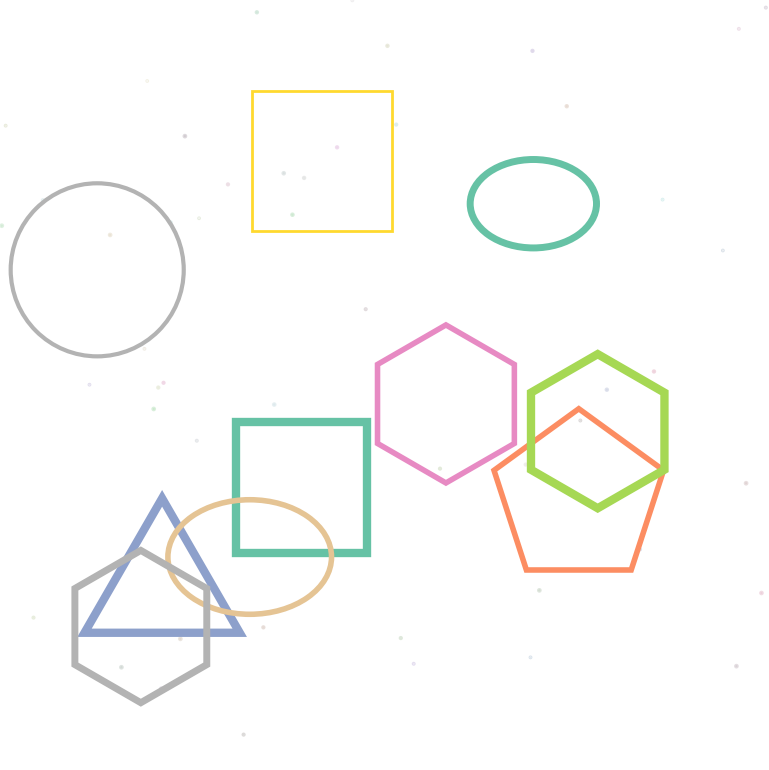[{"shape": "square", "thickness": 3, "radius": 0.42, "center": [0.392, 0.367]}, {"shape": "oval", "thickness": 2.5, "radius": 0.41, "center": [0.693, 0.735]}, {"shape": "pentagon", "thickness": 2, "radius": 0.58, "center": [0.752, 0.353]}, {"shape": "triangle", "thickness": 3, "radius": 0.58, "center": [0.211, 0.236]}, {"shape": "hexagon", "thickness": 2, "radius": 0.51, "center": [0.579, 0.475]}, {"shape": "hexagon", "thickness": 3, "radius": 0.5, "center": [0.776, 0.44]}, {"shape": "square", "thickness": 1, "radius": 0.45, "center": [0.418, 0.791]}, {"shape": "oval", "thickness": 2, "radius": 0.53, "center": [0.324, 0.277]}, {"shape": "hexagon", "thickness": 2.5, "radius": 0.49, "center": [0.183, 0.186]}, {"shape": "circle", "thickness": 1.5, "radius": 0.56, "center": [0.126, 0.65]}]